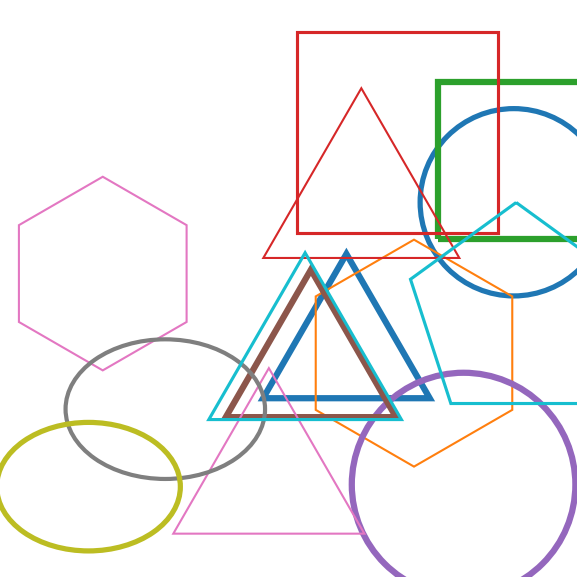[{"shape": "circle", "thickness": 2.5, "radius": 0.81, "center": [0.89, 0.649]}, {"shape": "triangle", "thickness": 3, "radius": 0.83, "center": [0.6, 0.393]}, {"shape": "hexagon", "thickness": 1, "radius": 0.98, "center": [0.717, 0.388]}, {"shape": "square", "thickness": 3, "radius": 0.68, "center": [0.895, 0.721]}, {"shape": "triangle", "thickness": 1, "radius": 0.98, "center": [0.626, 0.65]}, {"shape": "square", "thickness": 1.5, "radius": 0.87, "center": [0.688, 0.77]}, {"shape": "circle", "thickness": 3, "radius": 0.97, "center": [0.803, 0.16]}, {"shape": "triangle", "thickness": 3, "radius": 0.85, "center": [0.538, 0.362]}, {"shape": "triangle", "thickness": 1, "radius": 0.96, "center": [0.466, 0.171]}, {"shape": "hexagon", "thickness": 1, "radius": 0.84, "center": [0.178, 0.525]}, {"shape": "oval", "thickness": 2, "radius": 0.86, "center": [0.286, 0.291]}, {"shape": "oval", "thickness": 2.5, "radius": 0.79, "center": [0.153, 0.156]}, {"shape": "pentagon", "thickness": 1.5, "radius": 0.96, "center": [0.894, 0.456]}, {"shape": "triangle", "thickness": 1.5, "radius": 0.96, "center": [0.528, 0.369]}]